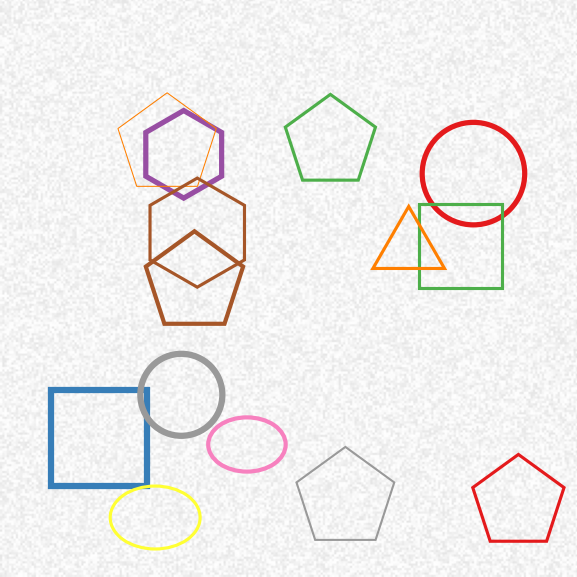[{"shape": "circle", "thickness": 2.5, "radius": 0.44, "center": [0.82, 0.699]}, {"shape": "pentagon", "thickness": 1.5, "radius": 0.42, "center": [0.898, 0.129]}, {"shape": "square", "thickness": 3, "radius": 0.42, "center": [0.171, 0.241]}, {"shape": "square", "thickness": 1.5, "radius": 0.36, "center": [0.797, 0.574]}, {"shape": "pentagon", "thickness": 1.5, "radius": 0.41, "center": [0.572, 0.754]}, {"shape": "hexagon", "thickness": 2.5, "radius": 0.38, "center": [0.318, 0.732]}, {"shape": "triangle", "thickness": 1.5, "radius": 0.36, "center": [0.708, 0.57]}, {"shape": "pentagon", "thickness": 0.5, "radius": 0.45, "center": [0.289, 0.749]}, {"shape": "oval", "thickness": 1.5, "radius": 0.39, "center": [0.269, 0.103]}, {"shape": "pentagon", "thickness": 2, "radius": 0.44, "center": [0.337, 0.51]}, {"shape": "hexagon", "thickness": 1.5, "radius": 0.47, "center": [0.342, 0.596]}, {"shape": "oval", "thickness": 2, "radius": 0.34, "center": [0.428, 0.229]}, {"shape": "circle", "thickness": 3, "radius": 0.35, "center": [0.314, 0.315]}, {"shape": "pentagon", "thickness": 1, "radius": 0.45, "center": [0.598, 0.136]}]